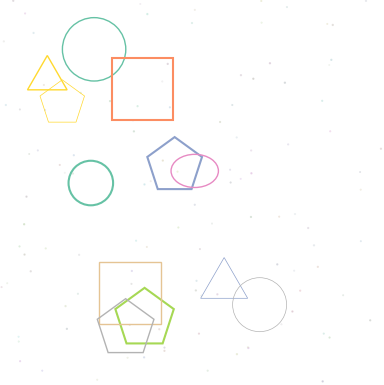[{"shape": "circle", "thickness": 1.5, "radius": 0.29, "center": [0.236, 0.525]}, {"shape": "circle", "thickness": 1, "radius": 0.41, "center": [0.244, 0.872]}, {"shape": "square", "thickness": 1.5, "radius": 0.4, "center": [0.37, 0.77]}, {"shape": "pentagon", "thickness": 1.5, "radius": 0.37, "center": [0.454, 0.569]}, {"shape": "triangle", "thickness": 0.5, "radius": 0.35, "center": [0.582, 0.26]}, {"shape": "oval", "thickness": 1, "radius": 0.31, "center": [0.506, 0.556]}, {"shape": "pentagon", "thickness": 1.5, "radius": 0.4, "center": [0.376, 0.173]}, {"shape": "pentagon", "thickness": 0.5, "radius": 0.3, "center": [0.162, 0.732]}, {"shape": "triangle", "thickness": 1, "radius": 0.3, "center": [0.123, 0.796]}, {"shape": "square", "thickness": 1, "radius": 0.4, "center": [0.338, 0.238]}, {"shape": "circle", "thickness": 0.5, "radius": 0.35, "center": [0.674, 0.209]}, {"shape": "pentagon", "thickness": 1, "radius": 0.39, "center": [0.326, 0.147]}]